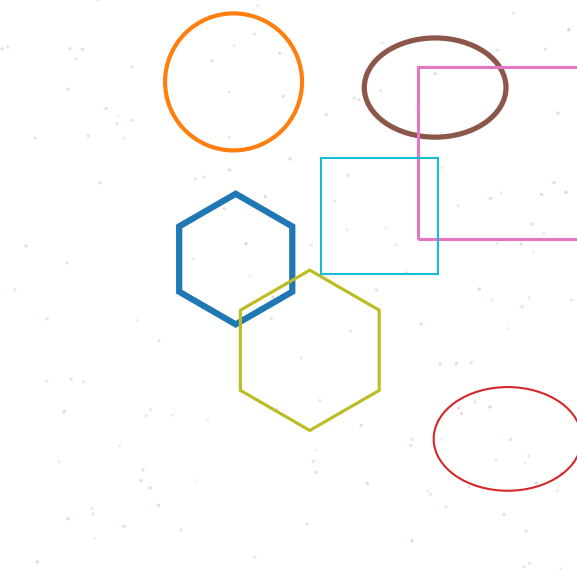[{"shape": "hexagon", "thickness": 3, "radius": 0.57, "center": [0.408, 0.551]}, {"shape": "circle", "thickness": 2, "radius": 0.59, "center": [0.404, 0.857]}, {"shape": "oval", "thickness": 1, "radius": 0.64, "center": [0.879, 0.239]}, {"shape": "oval", "thickness": 2.5, "radius": 0.61, "center": [0.753, 0.848]}, {"shape": "square", "thickness": 1.5, "radius": 0.74, "center": [0.873, 0.734]}, {"shape": "hexagon", "thickness": 1.5, "radius": 0.69, "center": [0.536, 0.393]}, {"shape": "square", "thickness": 1, "radius": 0.5, "center": [0.657, 0.625]}]